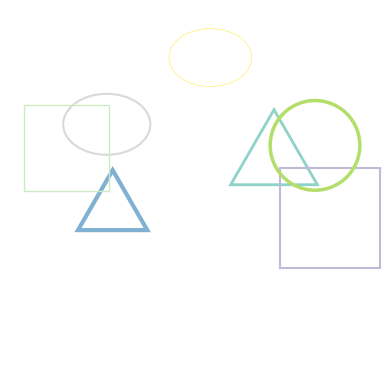[{"shape": "triangle", "thickness": 2, "radius": 0.65, "center": [0.712, 0.585]}, {"shape": "square", "thickness": 1.5, "radius": 0.65, "center": [0.857, 0.434]}, {"shape": "triangle", "thickness": 3, "radius": 0.52, "center": [0.293, 0.454]}, {"shape": "circle", "thickness": 2.5, "radius": 0.58, "center": [0.818, 0.622]}, {"shape": "oval", "thickness": 1.5, "radius": 0.57, "center": [0.277, 0.677]}, {"shape": "square", "thickness": 1, "radius": 0.55, "center": [0.173, 0.616]}, {"shape": "oval", "thickness": 0.5, "radius": 0.54, "center": [0.546, 0.85]}]